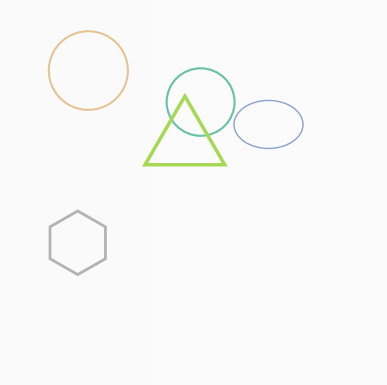[{"shape": "circle", "thickness": 1.5, "radius": 0.44, "center": [0.518, 0.735]}, {"shape": "oval", "thickness": 1, "radius": 0.45, "center": [0.693, 0.677]}, {"shape": "triangle", "thickness": 2.5, "radius": 0.59, "center": [0.477, 0.631]}, {"shape": "circle", "thickness": 1.5, "radius": 0.51, "center": [0.228, 0.817]}, {"shape": "hexagon", "thickness": 2, "radius": 0.41, "center": [0.201, 0.369]}]